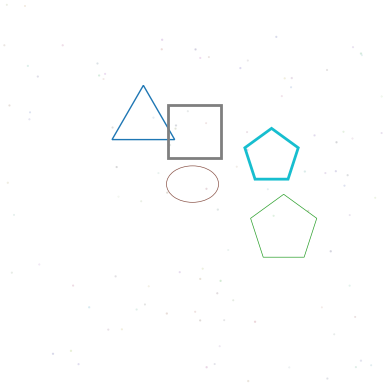[{"shape": "triangle", "thickness": 1, "radius": 0.47, "center": [0.372, 0.684]}, {"shape": "pentagon", "thickness": 0.5, "radius": 0.45, "center": [0.737, 0.405]}, {"shape": "oval", "thickness": 0.5, "radius": 0.34, "center": [0.5, 0.522]}, {"shape": "square", "thickness": 2, "radius": 0.34, "center": [0.505, 0.659]}, {"shape": "pentagon", "thickness": 2, "radius": 0.36, "center": [0.705, 0.594]}]